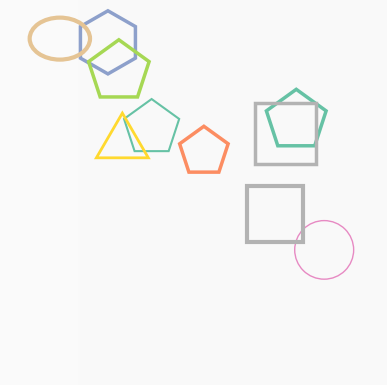[{"shape": "pentagon", "thickness": 2.5, "radius": 0.41, "center": [0.765, 0.687]}, {"shape": "pentagon", "thickness": 1.5, "radius": 0.37, "center": [0.391, 0.668]}, {"shape": "pentagon", "thickness": 2.5, "radius": 0.33, "center": [0.526, 0.606]}, {"shape": "hexagon", "thickness": 2.5, "radius": 0.41, "center": [0.279, 0.89]}, {"shape": "circle", "thickness": 1, "radius": 0.38, "center": [0.837, 0.351]}, {"shape": "pentagon", "thickness": 2.5, "radius": 0.41, "center": [0.307, 0.815]}, {"shape": "triangle", "thickness": 2, "radius": 0.39, "center": [0.316, 0.629]}, {"shape": "oval", "thickness": 3, "radius": 0.39, "center": [0.154, 0.9]}, {"shape": "square", "thickness": 3, "radius": 0.36, "center": [0.71, 0.445]}, {"shape": "square", "thickness": 2.5, "radius": 0.4, "center": [0.737, 0.653]}]